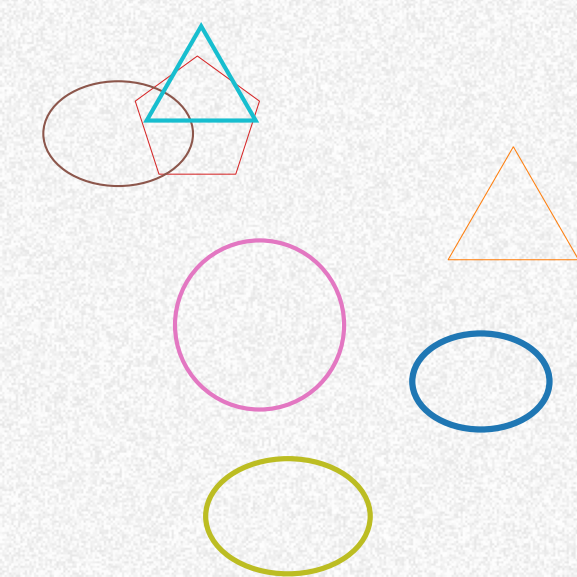[{"shape": "oval", "thickness": 3, "radius": 0.59, "center": [0.833, 0.339]}, {"shape": "triangle", "thickness": 0.5, "radius": 0.65, "center": [0.889, 0.615]}, {"shape": "pentagon", "thickness": 0.5, "radius": 0.57, "center": [0.342, 0.789]}, {"shape": "oval", "thickness": 1, "radius": 0.65, "center": [0.205, 0.768]}, {"shape": "circle", "thickness": 2, "radius": 0.73, "center": [0.449, 0.436]}, {"shape": "oval", "thickness": 2.5, "radius": 0.71, "center": [0.499, 0.105]}, {"shape": "triangle", "thickness": 2, "radius": 0.54, "center": [0.348, 0.845]}]